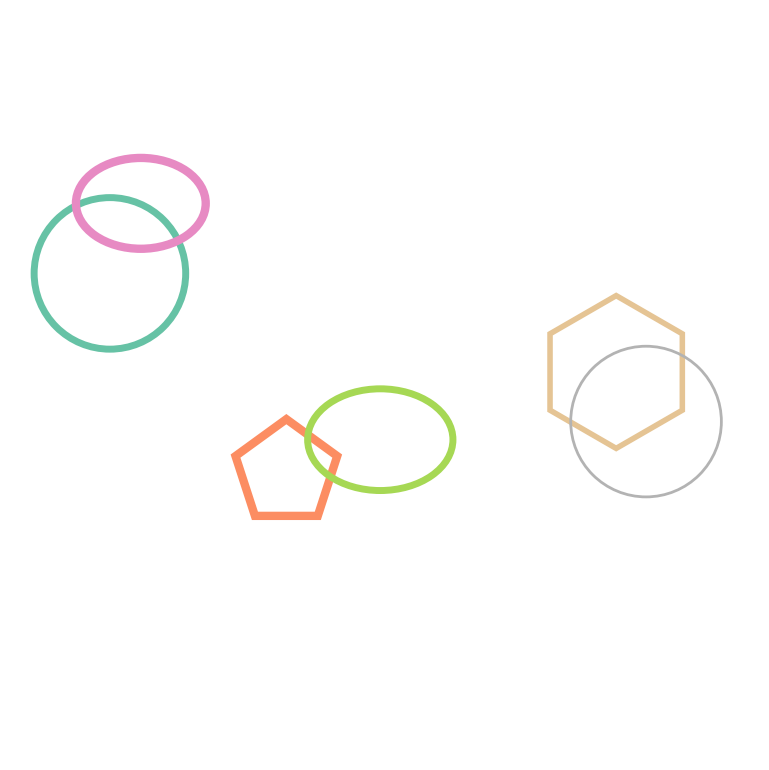[{"shape": "circle", "thickness": 2.5, "radius": 0.49, "center": [0.143, 0.645]}, {"shape": "pentagon", "thickness": 3, "radius": 0.35, "center": [0.372, 0.386]}, {"shape": "oval", "thickness": 3, "radius": 0.42, "center": [0.183, 0.736]}, {"shape": "oval", "thickness": 2.5, "radius": 0.47, "center": [0.494, 0.429]}, {"shape": "hexagon", "thickness": 2, "radius": 0.5, "center": [0.8, 0.517]}, {"shape": "circle", "thickness": 1, "radius": 0.49, "center": [0.839, 0.453]}]